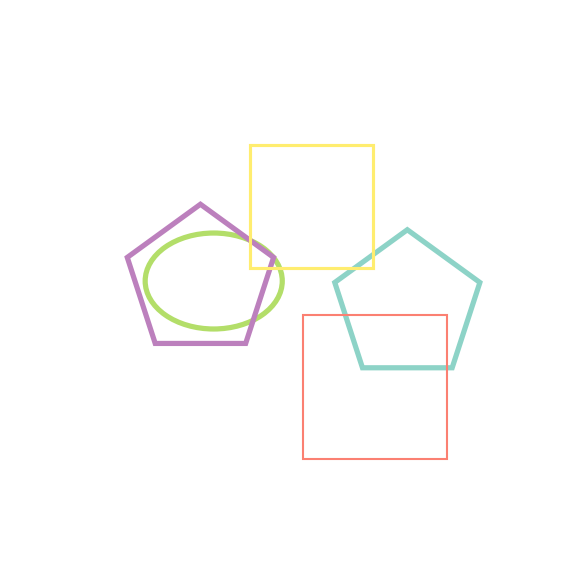[{"shape": "pentagon", "thickness": 2.5, "radius": 0.66, "center": [0.705, 0.469]}, {"shape": "square", "thickness": 1, "radius": 0.62, "center": [0.649, 0.329]}, {"shape": "oval", "thickness": 2.5, "radius": 0.59, "center": [0.37, 0.513]}, {"shape": "pentagon", "thickness": 2.5, "radius": 0.67, "center": [0.347, 0.512]}, {"shape": "square", "thickness": 1.5, "radius": 0.53, "center": [0.54, 0.641]}]